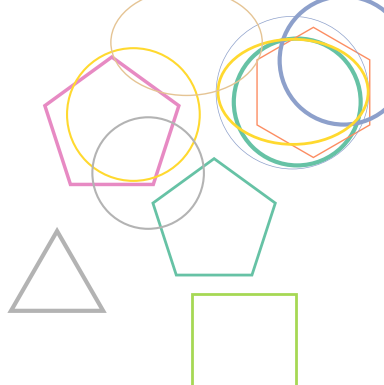[{"shape": "pentagon", "thickness": 2, "radius": 0.84, "center": [0.556, 0.421]}, {"shape": "circle", "thickness": 3, "radius": 0.82, "center": [0.772, 0.735]}, {"shape": "hexagon", "thickness": 1, "radius": 0.85, "center": [0.814, 0.76]}, {"shape": "circle", "thickness": 3, "radius": 0.83, "center": [0.893, 0.843]}, {"shape": "circle", "thickness": 0.5, "radius": 0.99, "center": [0.76, 0.759]}, {"shape": "pentagon", "thickness": 2.5, "radius": 0.91, "center": [0.291, 0.669]}, {"shape": "square", "thickness": 2, "radius": 0.67, "center": [0.634, 0.102]}, {"shape": "circle", "thickness": 1.5, "radius": 0.86, "center": [0.346, 0.703]}, {"shape": "oval", "thickness": 2, "radius": 0.98, "center": [0.761, 0.762]}, {"shape": "oval", "thickness": 1, "radius": 0.98, "center": [0.485, 0.89]}, {"shape": "circle", "thickness": 1.5, "radius": 0.72, "center": [0.385, 0.551]}, {"shape": "triangle", "thickness": 3, "radius": 0.69, "center": [0.148, 0.262]}]